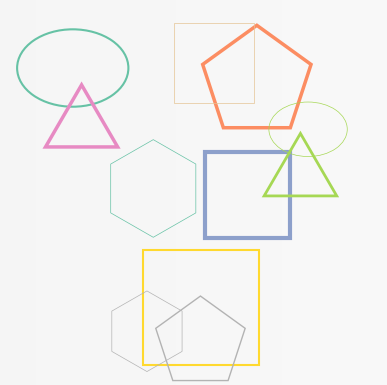[{"shape": "hexagon", "thickness": 0.5, "radius": 0.63, "center": [0.396, 0.51]}, {"shape": "oval", "thickness": 1.5, "radius": 0.72, "center": [0.188, 0.823]}, {"shape": "pentagon", "thickness": 2.5, "radius": 0.74, "center": [0.663, 0.787]}, {"shape": "square", "thickness": 3, "radius": 0.55, "center": [0.639, 0.494]}, {"shape": "triangle", "thickness": 2.5, "radius": 0.54, "center": [0.211, 0.672]}, {"shape": "triangle", "thickness": 2, "radius": 0.54, "center": [0.775, 0.545]}, {"shape": "oval", "thickness": 0.5, "radius": 0.51, "center": [0.795, 0.664]}, {"shape": "square", "thickness": 1.5, "radius": 0.75, "center": [0.518, 0.201]}, {"shape": "square", "thickness": 0.5, "radius": 0.52, "center": [0.552, 0.836]}, {"shape": "pentagon", "thickness": 1, "radius": 0.61, "center": [0.517, 0.11]}, {"shape": "hexagon", "thickness": 0.5, "radius": 0.52, "center": [0.379, 0.14]}]